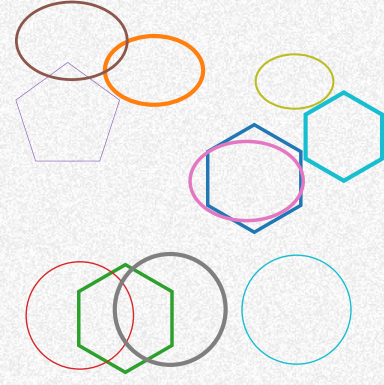[{"shape": "hexagon", "thickness": 2.5, "radius": 0.7, "center": [0.66, 0.536]}, {"shape": "oval", "thickness": 3, "radius": 0.64, "center": [0.4, 0.817]}, {"shape": "hexagon", "thickness": 2.5, "radius": 0.7, "center": [0.326, 0.173]}, {"shape": "circle", "thickness": 1, "radius": 0.7, "center": [0.207, 0.181]}, {"shape": "pentagon", "thickness": 0.5, "radius": 0.71, "center": [0.176, 0.696]}, {"shape": "oval", "thickness": 2, "radius": 0.72, "center": [0.186, 0.894]}, {"shape": "oval", "thickness": 2.5, "radius": 0.73, "center": [0.641, 0.53]}, {"shape": "circle", "thickness": 3, "radius": 0.72, "center": [0.442, 0.196]}, {"shape": "oval", "thickness": 1.5, "radius": 0.5, "center": [0.765, 0.788]}, {"shape": "hexagon", "thickness": 3, "radius": 0.57, "center": [0.893, 0.645]}, {"shape": "circle", "thickness": 1, "radius": 0.71, "center": [0.77, 0.196]}]